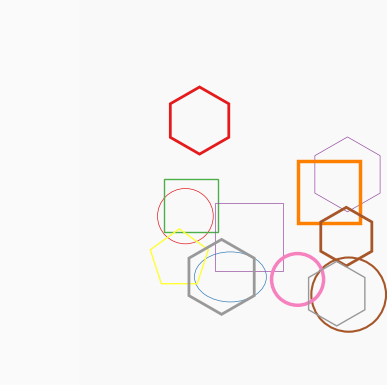[{"shape": "hexagon", "thickness": 2, "radius": 0.44, "center": [0.515, 0.687]}, {"shape": "circle", "thickness": 0.5, "radius": 0.36, "center": [0.478, 0.439]}, {"shape": "oval", "thickness": 0.5, "radius": 0.46, "center": [0.595, 0.281]}, {"shape": "square", "thickness": 1, "radius": 0.35, "center": [0.493, 0.467]}, {"shape": "square", "thickness": 0.5, "radius": 0.44, "center": [0.642, 0.384]}, {"shape": "hexagon", "thickness": 0.5, "radius": 0.49, "center": [0.897, 0.547]}, {"shape": "square", "thickness": 2.5, "radius": 0.4, "center": [0.848, 0.501]}, {"shape": "pentagon", "thickness": 1, "radius": 0.39, "center": [0.463, 0.327]}, {"shape": "circle", "thickness": 1.5, "radius": 0.48, "center": [0.9, 0.235]}, {"shape": "hexagon", "thickness": 2, "radius": 0.38, "center": [0.894, 0.385]}, {"shape": "circle", "thickness": 2.5, "radius": 0.34, "center": [0.768, 0.274]}, {"shape": "hexagon", "thickness": 1, "radius": 0.42, "center": [0.869, 0.237]}, {"shape": "hexagon", "thickness": 2, "radius": 0.49, "center": [0.572, 0.281]}]